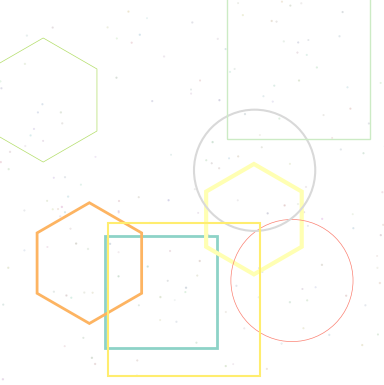[{"shape": "square", "thickness": 2, "radius": 0.73, "center": [0.419, 0.242]}, {"shape": "hexagon", "thickness": 3, "radius": 0.72, "center": [0.66, 0.431]}, {"shape": "circle", "thickness": 0.5, "radius": 0.79, "center": [0.758, 0.271]}, {"shape": "hexagon", "thickness": 2, "radius": 0.78, "center": [0.232, 0.317]}, {"shape": "hexagon", "thickness": 0.5, "radius": 0.81, "center": [0.112, 0.74]}, {"shape": "circle", "thickness": 1.5, "radius": 0.79, "center": [0.661, 0.558]}, {"shape": "square", "thickness": 1, "radius": 0.92, "center": [0.775, 0.825]}, {"shape": "square", "thickness": 1.5, "radius": 0.99, "center": [0.478, 0.222]}]